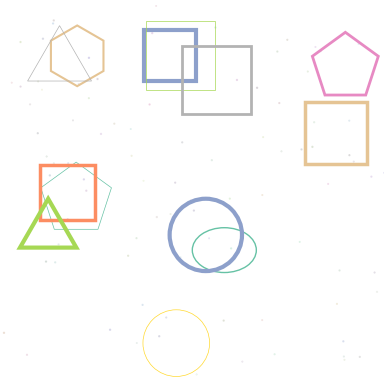[{"shape": "pentagon", "thickness": 0.5, "radius": 0.48, "center": [0.198, 0.482]}, {"shape": "oval", "thickness": 1, "radius": 0.42, "center": [0.583, 0.35]}, {"shape": "square", "thickness": 2.5, "radius": 0.35, "center": [0.176, 0.501]}, {"shape": "square", "thickness": 3, "radius": 0.34, "center": [0.442, 0.856]}, {"shape": "circle", "thickness": 3, "radius": 0.47, "center": [0.535, 0.39]}, {"shape": "pentagon", "thickness": 2, "radius": 0.45, "center": [0.897, 0.826]}, {"shape": "triangle", "thickness": 3, "radius": 0.42, "center": [0.125, 0.399]}, {"shape": "square", "thickness": 0.5, "radius": 0.45, "center": [0.469, 0.855]}, {"shape": "circle", "thickness": 0.5, "radius": 0.43, "center": [0.458, 0.109]}, {"shape": "hexagon", "thickness": 1.5, "radius": 0.39, "center": [0.201, 0.855]}, {"shape": "square", "thickness": 2.5, "radius": 0.4, "center": [0.872, 0.654]}, {"shape": "square", "thickness": 2, "radius": 0.44, "center": [0.562, 0.792]}, {"shape": "triangle", "thickness": 0.5, "radius": 0.48, "center": [0.155, 0.837]}]